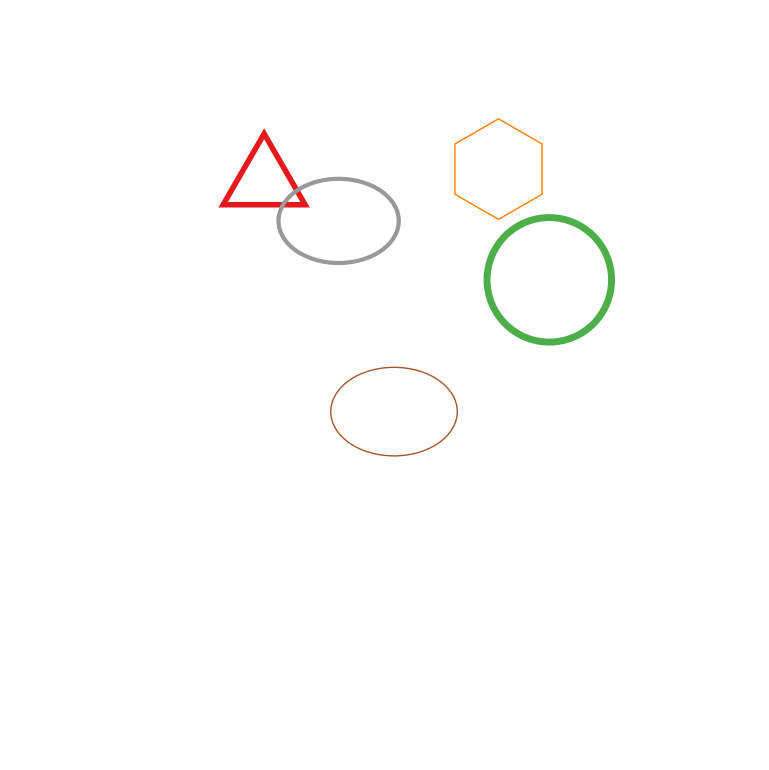[{"shape": "triangle", "thickness": 2, "radius": 0.31, "center": [0.343, 0.765]}, {"shape": "circle", "thickness": 2.5, "radius": 0.4, "center": [0.713, 0.637]}, {"shape": "hexagon", "thickness": 0.5, "radius": 0.33, "center": [0.647, 0.78]}, {"shape": "oval", "thickness": 0.5, "radius": 0.41, "center": [0.512, 0.465]}, {"shape": "oval", "thickness": 1.5, "radius": 0.39, "center": [0.44, 0.713]}]